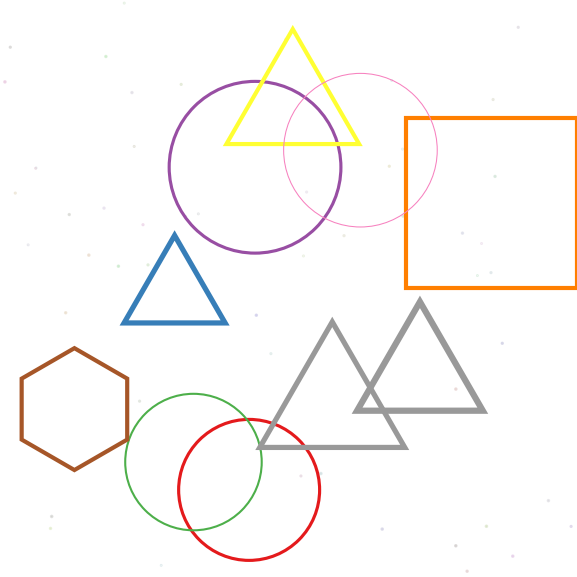[{"shape": "circle", "thickness": 1.5, "radius": 0.61, "center": [0.431, 0.151]}, {"shape": "triangle", "thickness": 2.5, "radius": 0.51, "center": [0.302, 0.49]}, {"shape": "circle", "thickness": 1, "radius": 0.59, "center": [0.335, 0.199]}, {"shape": "circle", "thickness": 1.5, "radius": 0.74, "center": [0.442, 0.71]}, {"shape": "square", "thickness": 2, "radius": 0.74, "center": [0.851, 0.647]}, {"shape": "triangle", "thickness": 2, "radius": 0.66, "center": [0.507, 0.816]}, {"shape": "hexagon", "thickness": 2, "radius": 0.53, "center": [0.129, 0.291]}, {"shape": "circle", "thickness": 0.5, "radius": 0.66, "center": [0.624, 0.739]}, {"shape": "triangle", "thickness": 2.5, "radius": 0.72, "center": [0.575, 0.297]}, {"shape": "triangle", "thickness": 3, "radius": 0.63, "center": [0.727, 0.351]}]